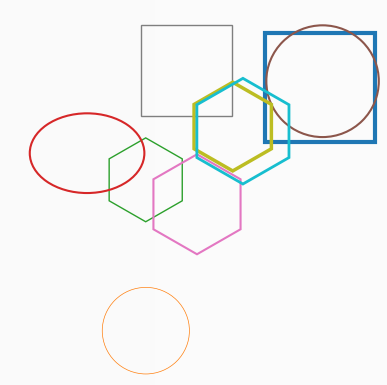[{"shape": "square", "thickness": 3, "radius": 0.71, "center": [0.826, 0.772]}, {"shape": "circle", "thickness": 0.5, "radius": 0.56, "center": [0.376, 0.141]}, {"shape": "hexagon", "thickness": 1, "radius": 0.54, "center": [0.376, 0.533]}, {"shape": "oval", "thickness": 1.5, "radius": 0.74, "center": [0.225, 0.602]}, {"shape": "circle", "thickness": 1.5, "radius": 0.73, "center": [0.832, 0.789]}, {"shape": "hexagon", "thickness": 1.5, "radius": 0.65, "center": [0.508, 0.469]}, {"shape": "square", "thickness": 1, "radius": 0.59, "center": [0.481, 0.817]}, {"shape": "hexagon", "thickness": 2.5, "radius": 0.58, "center": [0.601, 0.671]}, {"shape": "hexagon", "thickness": 2, "radius": 0.69, "center": [0.627, 0.659]}]